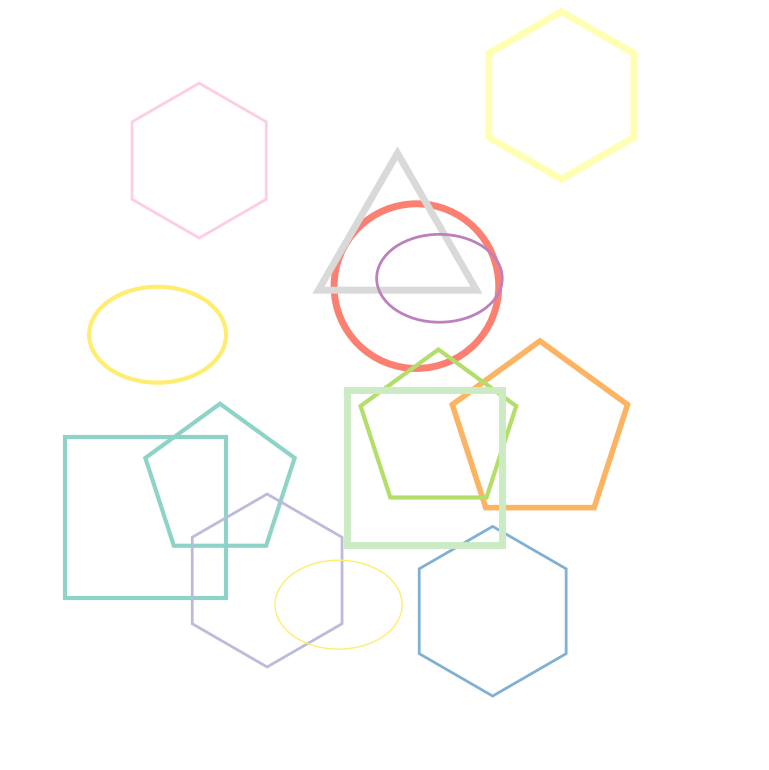[{"shape": "pentagon", "thickness": 1.5, "radius": 0.51, "center": [0.286, 0.374]}, {"shape": "square", "thickness": 1.5, "radius": 0.52, "center": [0.189, 0.328]}, {"shape": "hexagon", "thickness": 2.5, "radius": 0.54, "center": [0.729, 0.876]}, {"shape": "hexagon", "thickness": 1, "radius": 0.56, "center": [0.347, 0.246]}, {"shape": "circle", "thickness": 2.5, "radius": 0.53, "center": [0.541, 0.628]}, {"shape": "hexagon", "thickness": 1, "radius": 0.55, "center": [0.64, 0.206]}, {"shape": "pentagon", "thickness": 2, "radius": 0.6, "center": [0.701, 0.438]}, {"shape": "pentagon", "thickness": 1.5, "radius": 0.53, "center": [0.569, 0.44]}, {"shape": "hexagon", "thickness": 1, "radius": 0.5, "center": [0.259, 0.791]}, {"shape": "triangle", "thickness": 2.5, "radius": 0.59, "center": [0.516, 0.682]}, {"shape": "oval", "thickness": 1, "radius": 0.41, "center": [0.571, 0.639]}, {"shape": "square", "thickness": 2.5, "radius": 0.5, "center": [0.551, 0.393]}, {"shape": "oval", "thickness": 0.5, "radius": 0.41, "center": [0.44, 0.215]}, {"shape": "oval", "thickness": 1.5, "radius": 0.44, "center": [0.205, 0.565]}]